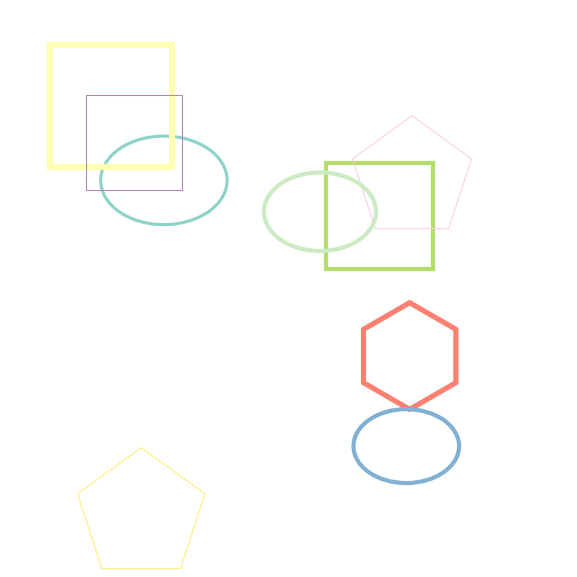[{"shape": "oval", "thickness": 1.5, "radius": 0.55, "center": [0.284, 0.687]}, {"shape": "square", "thickness": 3, "radius": 0.53, "center": [0.192, 0.816]}, {"shape": "hexagon", "thickness": 2.5, "radius": 0.46, "center": [0.709, 0.383]}, {"shape": "oval", "thickness": 2, "radius": 0.46, "center": [0.704, 0.227]}, {"shape": "square", "thickness": 2, "radius": 0.46, "center": [0.658, 0.625]}, {"shape": "pentagon", "thickness": 0.5, "radius": 0.54, "center": [0.713, 0.691]}, {"shape": "square", "thickness": 0.5, "radius": 0.41, "center": [0.232, 0.753]}, {"shape": "oval", "thickness": 2, "radius": 0.49, "center": [0.554, 0.633]}, {"shape": "pentagon", "thickness": 0.5, "radius": 0.58, "center": [0.245, 0.108]}]